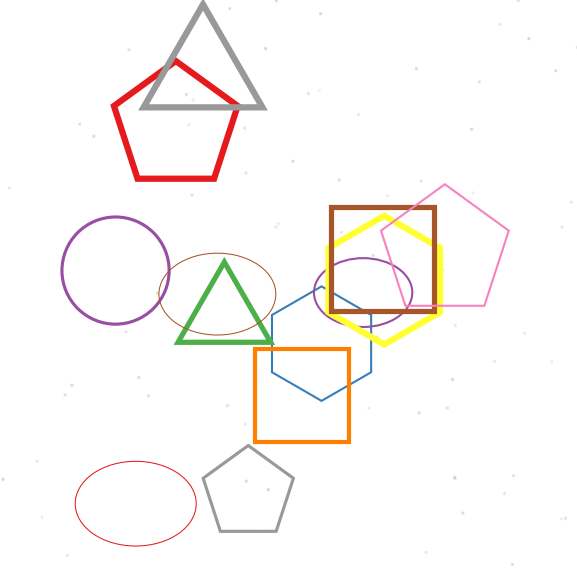[{"shape": "oval", "thickness": 0.5, "radius": 0.52, "center": [0.235, 0.127]}, {"shape": "pentagon", "thickness": 3, "radius": 0.56, "center": [0.304, 0.781]}, {"shape": "hexagon", "thickness": 1, "radius": 0.5, "center": [0.557, 0.404]}, {"shape": "triangle", "thickness": 2.5, "radius": 0.46, "center": [0.388, 0.453]}, {"shape": "circle", "thickness": 1.5, "radius": 0.46, "center": [0.2, 0.531]}, {"shape": "oval", "thickness": 1, "radius": 0.43, "center": [0.629, 0.493]}, {"shape": "square", "thickness": 2, "radius": 0.41, "center": [0.522, 0.314]}, {"shape": "hexagon", "thickness": 3, "radius": 0.56, "center": [0.665, 0.514]}, {"shape": "square", "thickness": 2.5, "radius": 0.45, "center": [0.662, 0.551]}, {"shape": "oval", "thickness": 0.5, "radius": 0.51, "center": [0.376, 0.49]}, {"shape": "pentagon", "thickness": 1, "radius": 0.58, "center": [0.77, 0.564]}, {"shape": "triangle", "thickness": 3, "radius": 0.59, "center": [0.352, 0.873]}, {"shape": "pentagon", "thickness": 1.5, "radius": 0.41, "center": [0.43, 0.146]}]